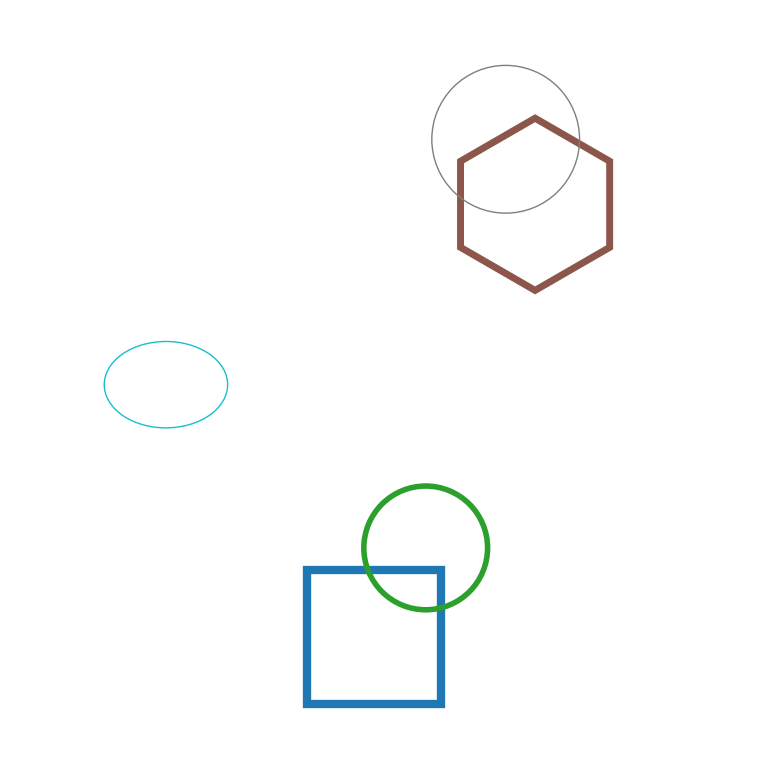[{"shape": "square", "thickness": 3, "radius": 0.43, "center": [0.485, 0.173]}, {"shape": "circle", "thickness": 2, "radius": 0.4, "center": [0.553, 0.288]}, {"shape": "hexagon", "thickness": 2.5, "radius": 0.56, "center": [0.695, 0.735]}, {"shape": "circle", "thickness": 0.5, "radius": 0.48, "center": [0.657, 0.819]}, {"shape": "oval", "thickness": 0.5, "radius": 0.4, "center": [0.215, 0.5]}]